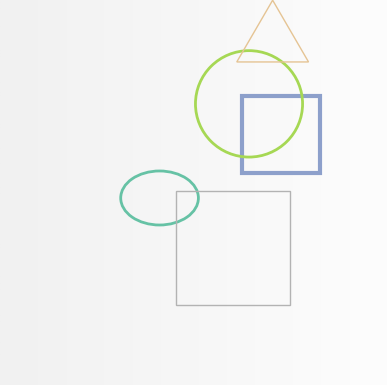[{"shape": "oval", "thickness": 2, "radius": 0.5, "center": [0.412, 0.486]}, {"shape": "square", "thickness": 3, "radius": 0.5, "center": [0.726, 0.651]}, {"shape": "circle", "thickness": 2, "radius": 0.69, "center": [0.643, 0.73]}, {"shape": "triangle", "thickness": 1, "radius": 0.53, "center": [0.704, 0.893]}, {"shape": "square", "thickness": 1, "radius": 0.74, "center": [0.601, 0.356]}]